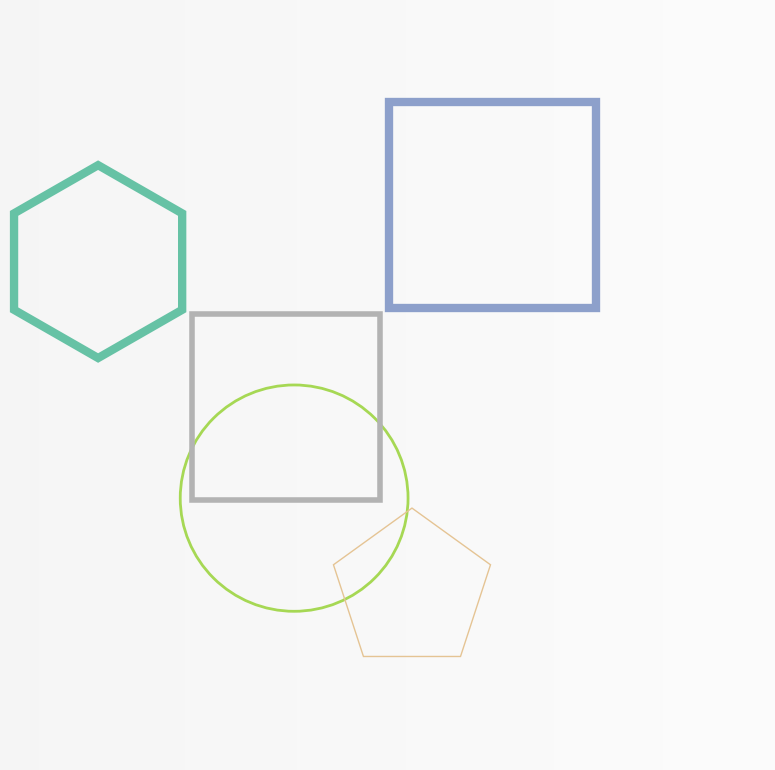[{"shape": "hexagon", "thickness": 3, "radius": 0.63, "center": [0.127, 0.66]}, {"shape": "square", "thickness": 3, "radius": 0.67, "center": [0.636, 0.734]}, {"shape": "circle", "thickness": 1, "radius": 0.73, "center": [0.38, 0.353]}, {"shape": "pentagon", "thickness": 0.5, "radius": 0.53, "center": [0.532, 0.234]}, {"shape": "square", "thickness": 2, "radius": 0.6, "center": [0.369, 0.471]}]